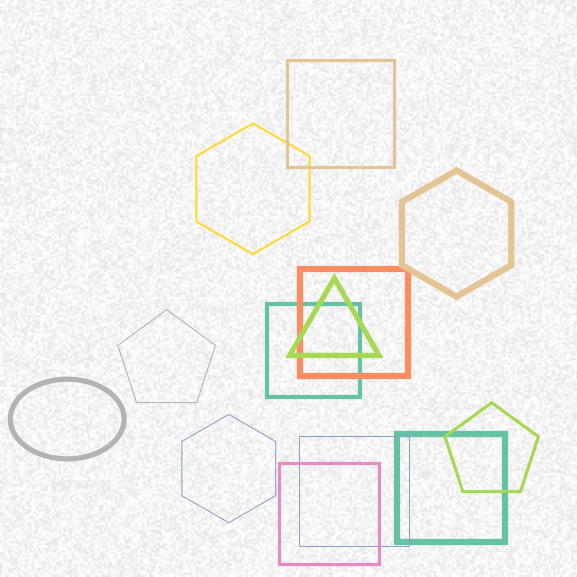[{"shape": "square", "thickness": 3, "radius": 0.47, "center": [0.78, 0.154]}, {"shape": "square", "thickness": 2, "radius": 0.4, "center": [0.543, 0.392]}, {"shape": "square", "thickness": 3, "radius": 0.47, "center": [0.613, 0.441]}, {"shape": "square", "thickness": 0.5, "radius": 0.47, "center": [0.613, 0.149]}, {"shape": "hexagon", "thickness": 0.5, "radius": 0.47, "center": [0.396, 0.188]}, {"shape": "square", "thickness": 1.5, "radius": 0.44, "center": [0.57, 0.11]}, {"shape": "triangle", "thickness": 2.5, "radius": 0.45, "center": [0.579, 0.428]}, {"shape": "pentagon", "thickness": 1.5, "radius": 0.43, "center": [0.851, 0.217]}, {"shape": "hexagon", "thickness": 1, "radius": 0.57, "center": [0.438, 0.672]}, {"shape": "hexagon", "thickness": 3, "radius": 0.55, "center": [0.791, 0.595]}, {"shape": "square", "thickness": 1.5, "radius": 0.46, "center": [0.59, 0.802]}, {"shape": "oval", "thickness": 2.5, "radius": 0.49, "center": [0.116, 0.274]}, {"shape": "pentagon", "thickness": 0.5, "radius": 0.44, "center": [0.289, 0.374]}]